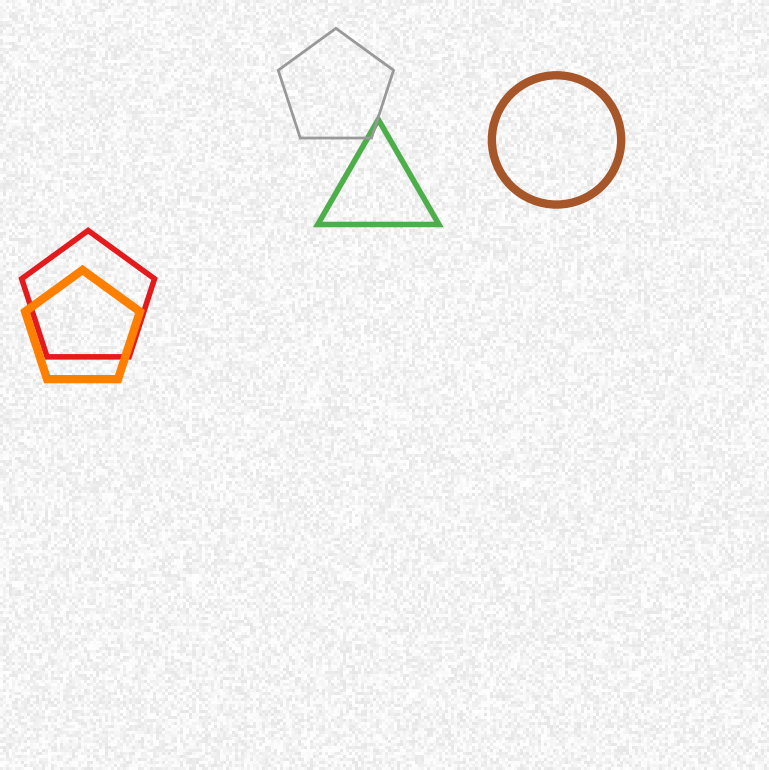[{"shape": "pentagon", "thickness": 2, "radius": 0.45, "center": [0.114, 0.61]}, {"shape": "triangle", "thickness": 2, "radius": 0.45, "center": [0.491, 0.754]}, {"shape": "pentagon", "thickness": 3, "radius": 0.39, "center": [0.107, 0.571]}, {"shape": "circle", "thickness": 3, "radius": 0.42, "center": [0.723, 0.818]}, {"shape": "pentagon", "thickness": 1, "radius": 0.39, "center": [0.436, 0.884]}]